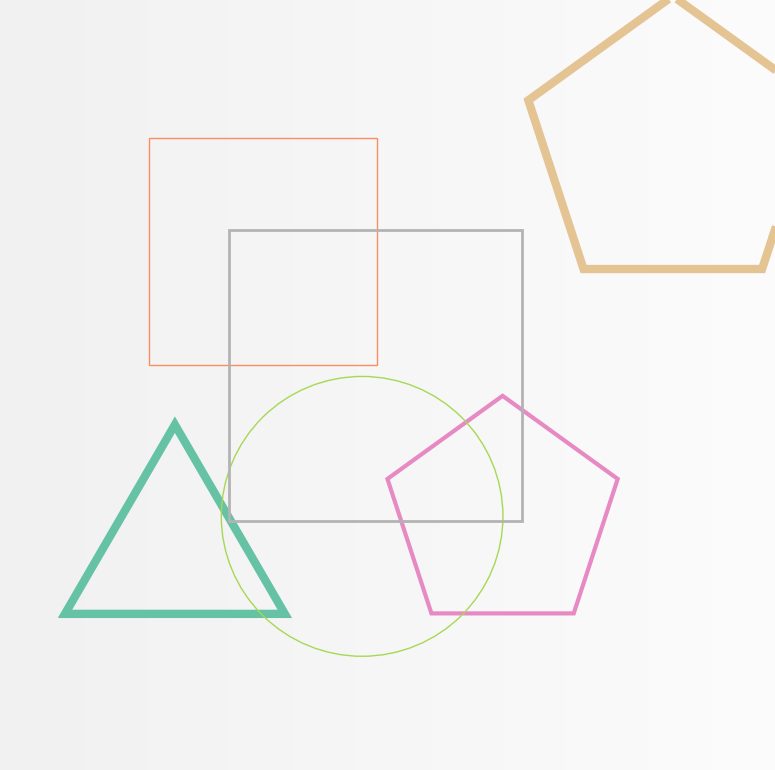[{"shape": "triangle", "thickness": 3, "radius": 0.82, "center": [0.226, 0.285]}, {"shape": "square", "thickness": 0.5, "radius": 0.74, "center": [0.34, 0.673]}, {"shape": "pentagon", "thickness": 1.5, "radius": 0.78, "center": [0.648, 0.33]}, {"shape": "circle", "thickness": 0.5, "radius": 0.91, "center": [0.467, 0.329]}, {"shape": "pentagon", "thickness": 3, "radius": 0.98, "center": [0.868, 0.809]}, {"shape": "square", "thickness": 1, "radius": 0.95, "center": [0.485, 0.513]}]